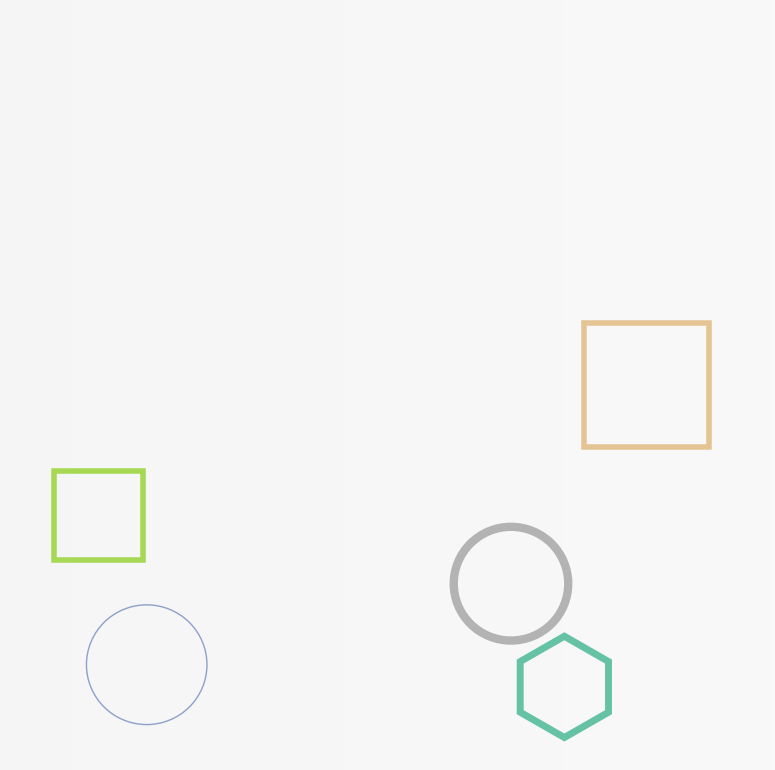[{"shape": "hexagon", "thickness": 2.5, "radius": 0.33, "center": [0.728, 0.108]}, {"shape": "circle", "thickness": 0.5, "radius": 0.39, "center": [0.189, 0.137]}, {"shape": "square", "thickness": 2, "radius": 0.29, "center": [0.127, 0.331]}, {"shape": "square", "thickness": 2, "radius": 0.4, "center": [0.834, 0.5]}, {"shape": "circle", "thickness": 3, "radius": 0.37, "center": [0.659, 0.242]}]